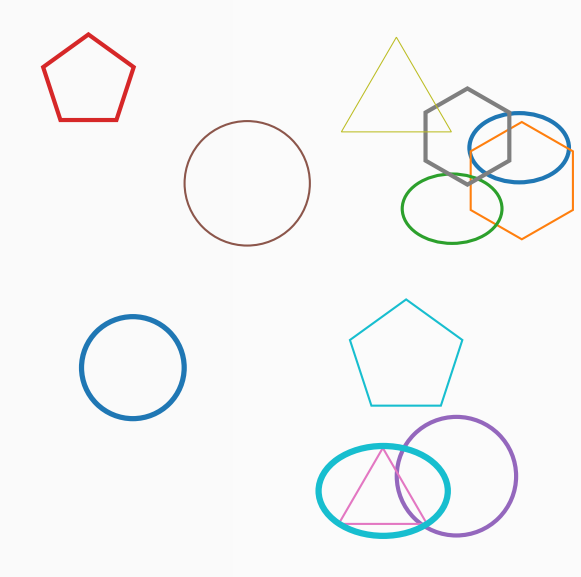[{"shape": "oval", "thickness": 2, "radius": 0.43, "center": [0.893, 0.743]}, {"shape": "circle", "thickness": 2.5, "radius": 0.44, "center": [0.229, 0.363]}, {"shape": "hexagon", "thickness": 1, "radius": 0.51, "center": [0.898, 0.686]}, {"shape": "oval", "thickness": 1.5, "radius": 0.43, "center": [0.778, 0.638]}, {"shape": "pentagon", "thickness": 2, "radius": 0.41, "center": [0.152, 0.858]}, {"shape": "circle", "thickness": 2, "radius": 0.51, "center": [0.785, 0.175]}, {"shape": "circle", "thickness": 1, "radius": 0.54, "center": [0.425, 0.682]}, {"shape": "triangle", "thickness": 1, "radius": 0.44, "center": [0.659, 0.136]}, {"shape": "hexagon", "thickness": 2, "radius": 0.42, "center": [0.804, 0.763]}, {"shape": "triangle", "thickness": 0.5, "radius": 0.55, "center": [0.682, 0.825]}, {"shape": "oval", "thickness": 3, "radius": 0.56, "center": [0.659, 0.149]}, {"shape": "pentagon", "thickness": 1, "radius": 0.51, "center": [0.699, 0.379]}]